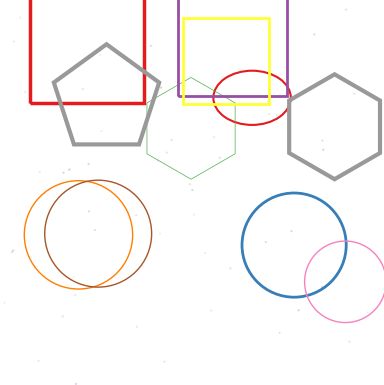[{"shape": "square", "thickness": 2.5, "radius": 0.74, "center": [0.226, 0.88]}, {"shape": "oval", "thickness": 1.5, "radius": 0.5, "center": [0.655, 0.746]}, {"shape": "circle", "thickness": 2, "radius": 0.68, "center": [0.764, 0.363]}, {"shape": "hexagon", "thickness": 0.5, "radius": 0.66, "center": [0.496, 0.667]}, {"shape": "square", "thickness": 2, "radius": 0.71, "center": [0.604, 0.892]}, {"shape": "circle", "thickness": 1, "radius": 0.7, "center": [0.204, 0.39]}, {"shape": "square", "thickness": 2, "radius": 0.56, "center": [0.587, 0.841]}, {"shape": "circle", "thickness": 1, "radius": 0.69, "center": [0.255, 0.393]}, {"shape": "circle", "thickness": 1, "radius": 0.53, "center": [0.897, 0.268]}, {"shape": "pentagon", "thickness": 3, "radius": 0.72, "center": [0.277, 0.741]}, {"shape": "hexagon", "thickness": 3, "radius": 0.68, "center": [0.869, 0.671]}]